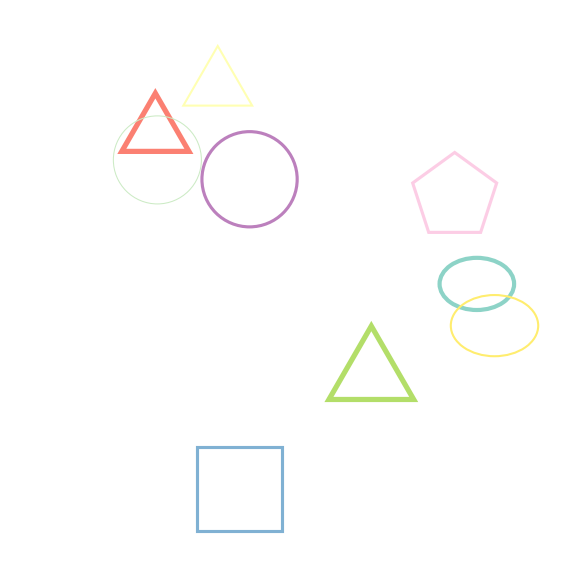[{"shape": "oval", "thickness": 2, "radius": 0.32, "center": [0.826, 0.507]}, {"shape": "triangle", "thickness": 1, "radius": 0.34, "center": [0.377, 0.851]}, {"shape": "triangle", "thickness": 2.5, "radius": 0.34, "center": [0.269, 0.771]}, {"shape": "square", "thickness": 1.5, "radius": 0.37, "center": [0.414, 0.152]}, {"shape": "triangle", "thickness": 2.5, "radius": 0.42, "center": [0.643, 0.35]}, {"shape": "pentagon", "thickness": 1.5, "radius": 0.38, "center": [0.787, 0.659]}, {"shape": "circle", "thickness": 1.5, "radius": 0.41, "center": [0.432, 0.689]}, {"shape": "circle", "thickness": 0.5, "radius": 0.38, "center": [0.273, 0.722]}, {"shape": "oval", "thickness": 1, "radius": 0.38, "center": [0.856, 0.435]}]